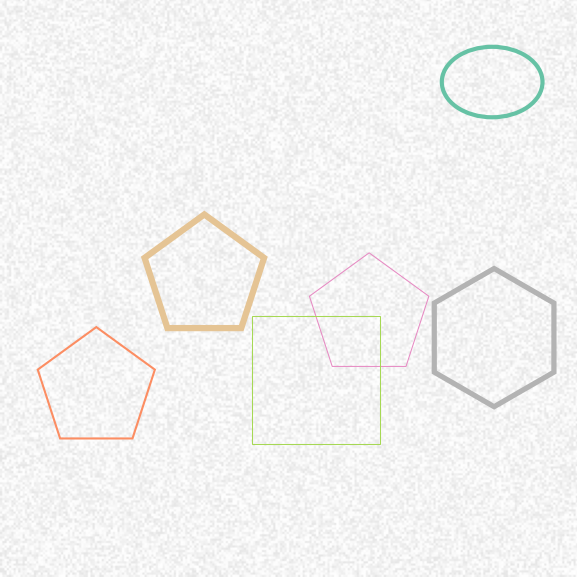[{"shape": "oval", "thickness": 2, "radius": 0.44, "center": [0.852, 0.857]}, {"shape": "pentagon", "thickness": 1, "radius": 0.53, "center": [0.167, 0.326]}, {"shape": "pentagon", "thickness": 0.5, "radius": 0.54, "center": [0.639, 0.453]}, {"shape": "square", "thickness": 0.5, "radius": 0.56, "center": [0.547, 0.341]}, {"shape": "pentagon", "thickness": 3, "radius": 0.54, "center": [0.354, 0.519]}, {"shape": "hexagon", "thickness": 2.5, "radius": 0.6, "center": [0.856, 0.415]}]